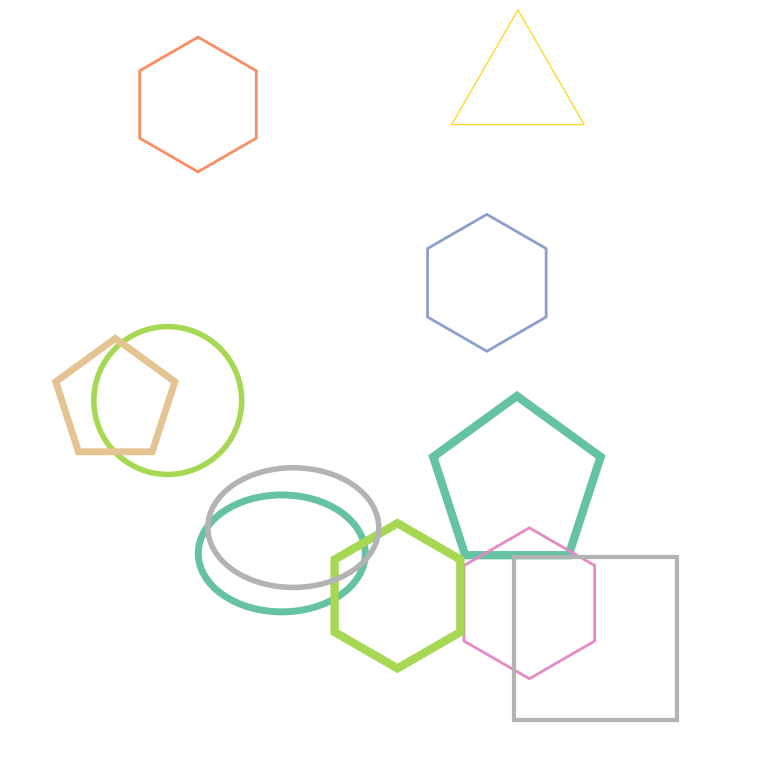[{"shape": "pentagon", "thickness": 3, "radius": 0.57, "center": [0.671, 0.371]}, {"shape": "oval", "thickness": 2.5, "radius": 0.54, "center": [0.366, 0.281]}, {"shape": "hexagon", "thickness": 1, "radius": 0.44, "center": [0.257, 0.864]}, {"shape": "hexagon", "thickness": 1, "radius": 0.44, "center": [0.632, 0.633]}, {"shape": "hexagon", "thickness": 1, "radius": 0.49, "center": [0.687, 0.217]}, {"shape": "hexagon", "thickness": 3, "radius": 0.47, "center": [0.516, 0.226]}, {"shape": "circle", "thickness": 2, "radius": 0.48, "center": [0.218, 0.48]}, {"shape": "triangle", "thickness": 0.5, "radius": 0.5, "center": [0.673, 0.888]}, {"shape": "pentagon", "thickness": 2.5, "radius": 0.41, "center": [0.15, 0.479]}, {"shape": "oval", "thickness": 2, "radius": 0.56, "center": [0.381, 0.315]}, {"shape": "square", "thickness": 1.5, "radius": 0.53, "center": [0.773, 0.171]}]